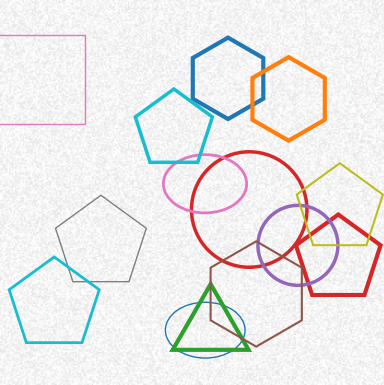[{"shape": "hexagon", "thickness": 3, "radius": 0.53, "center": [0.592, 0.796]}, {"shape": "oval", "thickness": 1, "radius": 0.52, "center": [0.533, 0.142]}, {"shape": "hexagon", "thickness": 3, "radius": 0.54, "center": [0.75, 0.743]}, {"shape": "triangle", "thickness": 3, "radius": 0.57, "center": [0.547, 0.148]}, {"shape": "pentagon", "thickness": 3, "radius": 0.58, "center": [0.879, 0.327]}, {"shape": "circle", "thickness": 2.5, "radius": 0.75, "center": [0.647, 0.456]}, {"shape": "circle", "thickness": 2.5, "radius": 0.52, "center": [0.774, 0.363]}, {"shape": "hexagon", "thickness": 1.5, "radius": 0.68, "center": [0.665, 0.236]}, {"shape": "square", "thickness": 1, "radius": 0.58, "center": [0.106, 0.793]}, {"shape": "oval", "thickness": 2, "radius": 0.54, "center": [0.533, 0.523]}, {"shape": "pentagon", "thickness": 1, "radius": 0.62, "center": [0.262, 0.369]}, {"shape": "pentagon", "thickness": 1.5, "radius": 0.59, "center": [0.883, 0.458]}, {"shape": "pentagon", "thickness": 2, "radius": 0.62, "center": [0.141, 0.209]}, {"shape": "pentagon", "thickness": 2.5, "radius": 0.53, "center": [0.452, 0.664]}]